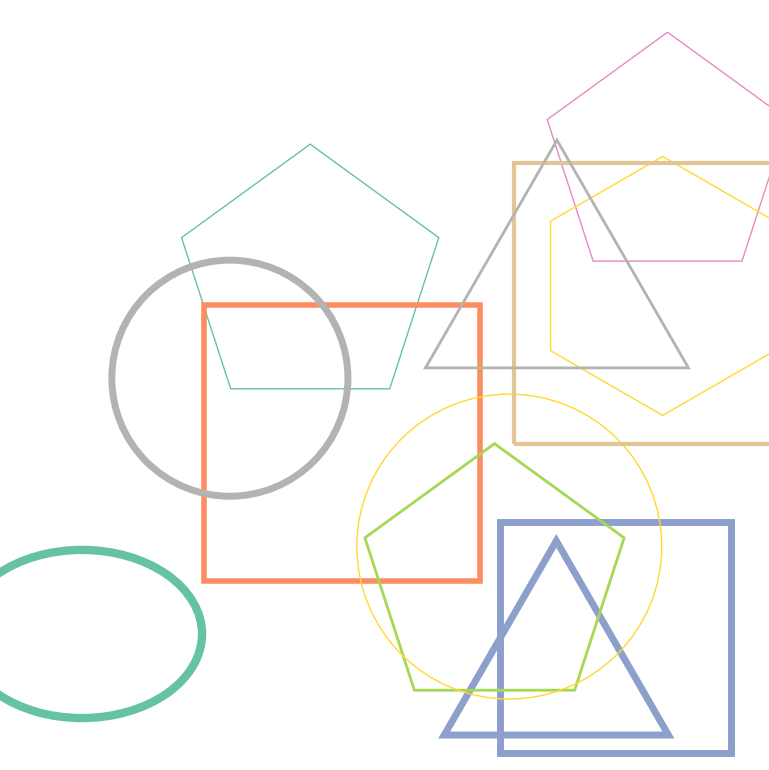[{"shape": "oval", "thickness": 3, "radius": 0.78, "center": [0.106, 0.177]}, {"shape": "pentagon", "thickness": 0.5, "radius": 0.88, "center": [0.403, 0.637]}, {"shape": "square", "thickness": 2, "radius": 0.9, "center": [0.444, 0.425]}, {"shape": "triangle", "thickness": 2.5, "radius": 0.84, "center": [0.722, 0.129]}, {"shape": "square", "thickness": 2.5, "radius": 0.75, "center": [0.8, 0.172]}, {"shape": "pentagon", "thickness": 0.5, "radius": 0.82, "center": [0.867, 0.794]}, {"shape": "pentagon", "thickness": 1, "radius": 0.89, "center": [0.642, 0.247]}, {"shape": "hexagon", "thickness": 0.5, "radius": 0.84, "center": [0.861, 0.629]}, {"shape": "circle", "thickness": 0.5, "radius": 0.99, "center": [0.661, 0.29]}, {"shape": "square", "thickness": 1.5, "radius": 0.91, "center": [0.85, 0.606]}, {"shape": "triangle", "thickness": 1, "radius": 0.99, "center": [0.723, 0.621]}, {"shape": "circle", "thickness": 2.5, "radius": 0.77, "center": [0.299, 0.509]}]